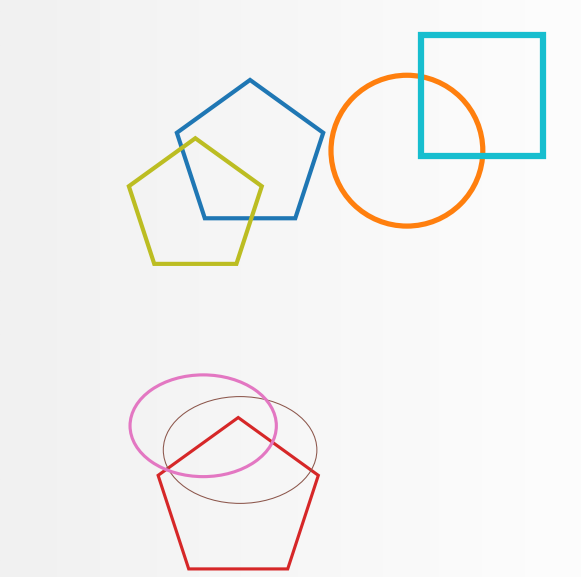[{"shape": "pentagon", "thickness": 2, "radius": 0.66, "center": [0.43, 0.728]}, {"shape": "circle", "thickness": 2.5, "radius": 0.65, "center": [0.7, 0.738]}, {"shape": "pentagon", "thickness": 1.5, "radius": 0.72, "center": [0.41, 0.131]}, {"shape": "oval", "thickness": 0.5, "radius": 0.66, "center": [0.413, 0.22]}, {"shape": "oval", "thickness": 1.5, "radius": 0.63, "center": [0.35, 0.262]}, {"shape": "pentagon", "thickness": 2, "radius": 0.6, "center": [0.336, 0.639]}, {"shape": "square", "thickness": 3, "radius": 0.52, "center": [0.83, 0.834]}]